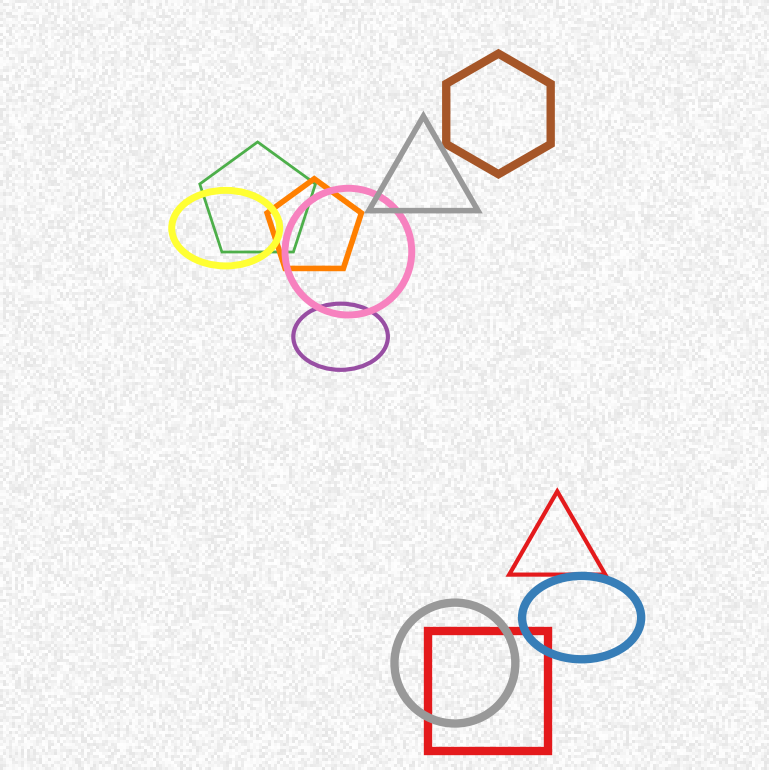[{"shape": "triangle", "thickness": 1.5, "radius": 0.36, "center": [0.724, 0.29]}, {"shape": "square", "thickness": 3, "radius": 0.39, "center": [0.634, 0.102]}, {"shape": "oval", "thickness": 3, "radius": 0.39, "center": [0.755, 0.198]}, {"shape": "pentagon", "thickness": 1, "radius": 0.39, "center": [0.335, 0.737]}, {"shape": "oval", "thickness": 1.5, "radius": 0.31, "center": [0.442, 0.563]}, {"shape": "pentagon", "thickness": 2, "radius": 0.32, "center": [0.408, 0.703]}, {"shape": "oval", "thickness": 2.5, "radius": 0.35, "center": [0.293, 0.704]}, {"shape": "hexagon", "thickness": 3, "radius": 0.39, "center": [0.647, 0.852]}, {"shape": "circle", "thickness": 2.5, "radius": 0.41, "center": [0.452, 0.673]}, {"shape": "triangle", "thickness": 2, "radius": 0.41, "center": [0.55, 0.767]}, {"shape": "circle", "thickness": 3, "radius": 0.39, "center": [0.591, 0.139]}]